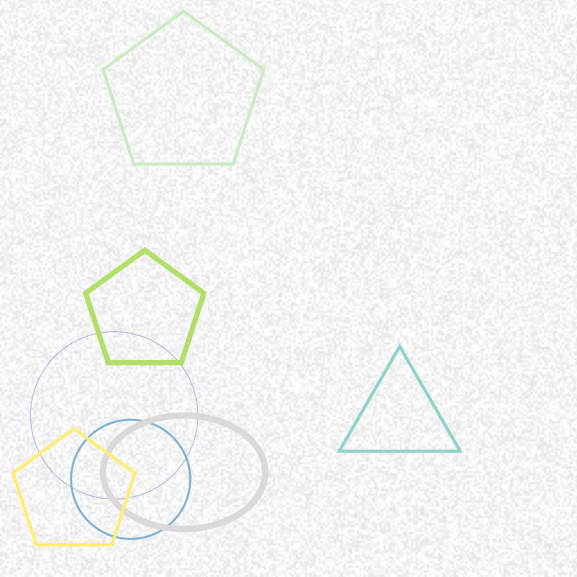[{"shape": "triangle", "thickness": 1.5, "radius": 0.6, "center": [0.692, 0.278]}, {"shape": "circle", "thickness": 0.5, "radius": 0.72, "center": [0.198, 0.28]}, {"shape": "circle", "thickness": 1, "radius": 0.52, "center": [0.226, 0.169]}, {"shape": "pentagon", "thickness": 2.5, "radius": 0.54, "center": [0.251, 0.458]}, {"shape": "oval", "thickness": 3, "radius": 0.7, "center": [0.319, 0.181]}, {"shape": "pentagon", "thickness": 1.5, "radius": 0.73, "center": [0.318, 0.833]}, {"shape": "pentagon", "thickness": 1.5, "radius": 0.56, "center": [0.128, 0.146]}]